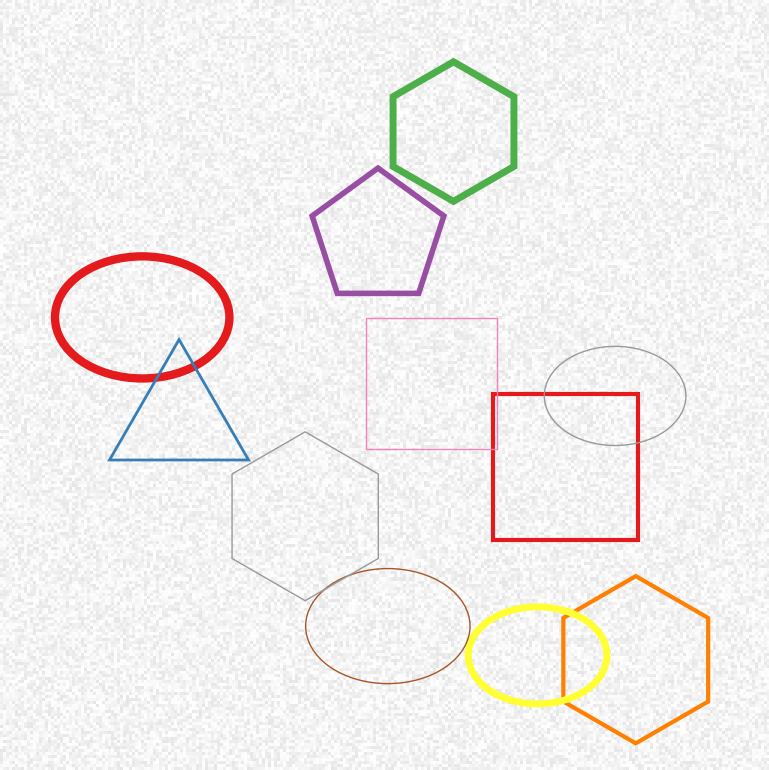[{"shape": "oval", "thickness": 3, "radius": 0.57, "center": [0.185, 0.588]}, {"shape": "square", "thickness": 1.5, "radius": 0.47, "center": [0.735, 0.393]}, {"shape": "triangle", "thickness": 1, "radius": 0.52, "center": [0.233, 0.455]}, {"shape": "hexagon", "thickness": 2.5, "radius": 0.45, "center": [0.589, 0.829]}, {"shape": "pentagon", "thickness": 2, "radius": 0.45, "center": [0.491, 0.692]}, {"shape": "hexagon", "thickness": 1.5, "radius": 0.54, "center": [0.826, 0.143]}, {"shape": "oval", "thickness": 2.5, "radius": 0.45, "center": [0.698, 0.149]}, {"shape": "oval", "thickness": 0.5, "radius": 0.53, "center": [0.504, 0.187]}, {"shape": "square", "thickness": 0.5, "radius": 0.43, "center": [0.56, 0.502]}, {"shape": "hexagon", "thickness": 0.5, "radius": 0.55, "center": [0.396, 0.33]}, {"shape": "oval", "thickness": 0.5, "radius": 0.46, "center": [0.799, 0.486]}]